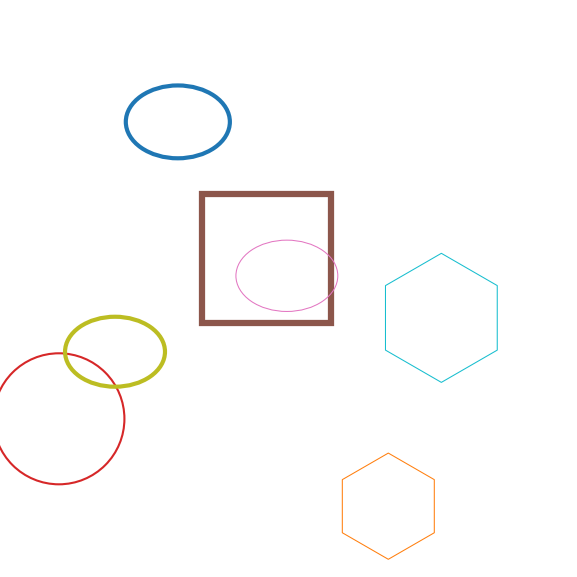[{"shape": "oval", "thickness": 2, "radius": 0.45, "center": [0.308, 0.788]}, {"shape": "hexagon", "thickness": 0.5, "radius": 0.46, "center": [0.672, 0.123]}, {"shape": "circle", "thickness": 1, "radius": 0.57, "center": [0.102, 0.274]}, {"shape": "square", "thickness": 3, "radius": 0.56, "center": [0.461, 0.551]}, {"shape": "oval", "thickness": 0.5, "radius": 0.44, "center": [0.497, 0.522]}, {"shape": "oval", "thickness": 2, "radius": 0.43, "center": [0.199, 0.39]}, {"shape": "hexagon", "thickness": 0.5, "radius": 0.56, "center": [0.764, 0.449]}]